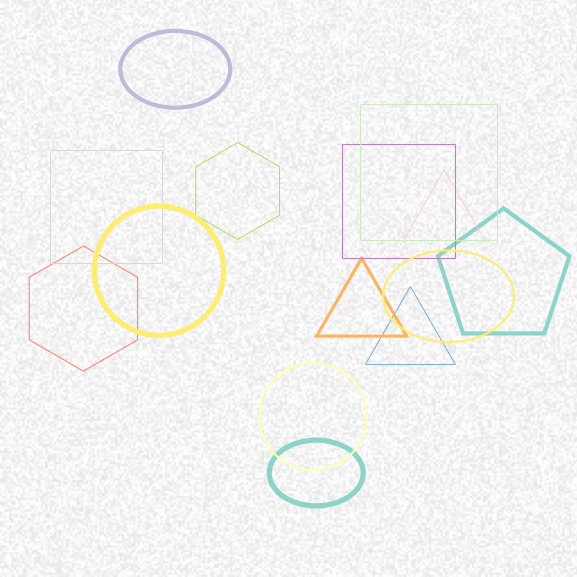[{"shape": "oval", "thickness": 2.5, "radius": 0.41, "center": [0.548, 0.18]}, {"shape": "pentagon", "thickness": 2, "radius": 0.6, "center": [0.872, 0.519]}, {"shape": "circle", "thickness": 1, "radius": 0.46, "center": [0.542, 0.278]}, {"shape": "oval", "thickness": 2, "radius": 0.48, "center": [0.304, 0.879]}, {"shape": "hexagon", "thickness": 0.5, "radius": 0.54, "center": [0.144, 0.465]}, {"shape": "triangle", "thickness": 0.5, "radius": 0.45, "center": [0.711, 0.413]}, {"shape": "triangle", "thickness": 1.5, "radius": 0.45, "center": [0.626, 0.462]}, {"shape": "hexagon", "thickness": 0.5, "radius": 0.42, "center": [0.412, 0.668]}, {"shape": "triangle", "thickness": 0.5, "radius": 0.41, "center": [0.769, 0.623]}, {"shape": "square", "thickness": 0.5, "radius": 0.49, "center": [0.184, 0.641]}, {"shape": "square", "thickness": 0.5, "radius": 0.49, "center": [0.69, 0.651]}, {"shape": "square", "thickness": 0.5, "radius": 0.59, "center": [0.741, 0.701]}, {"shape": "circle", "thickness": 2.5, "radius": 0.56, "center": [0.275, 0.531]}, {"shape": "oval", "thickness": 1, "radius": 0.57, "center": [0.777, 0.486]}]